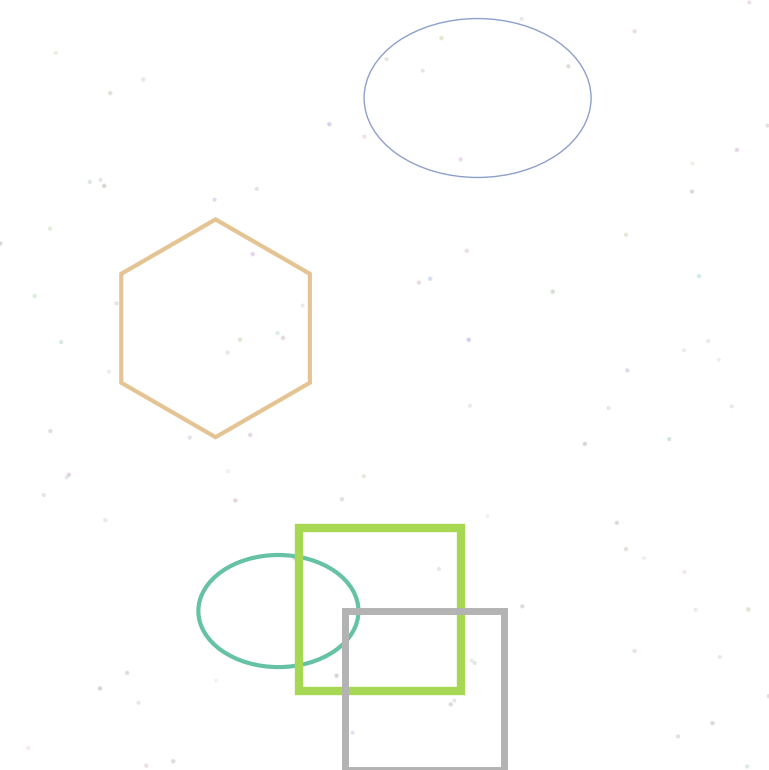[{"shape": "oval", "thickness": 1.5, "radius": 0.52, "center": [0.362, 0.206]}, {"shape": "oval", "thickness": 0.5, "radius": 0.74, "center": [0.62, 0.873]}, {"shape": "square", "thickness": 3, "radius": 0.53, "center": [0.493, 0.209]}, {"shape": "hexagon", "thickness": 1.5, "radius": 0.71, "center": [0.28, 0.574]}, {"shape": "square", "thickness": 2.5, "radius": 0.52, "center": [0.551, 0.103]}]